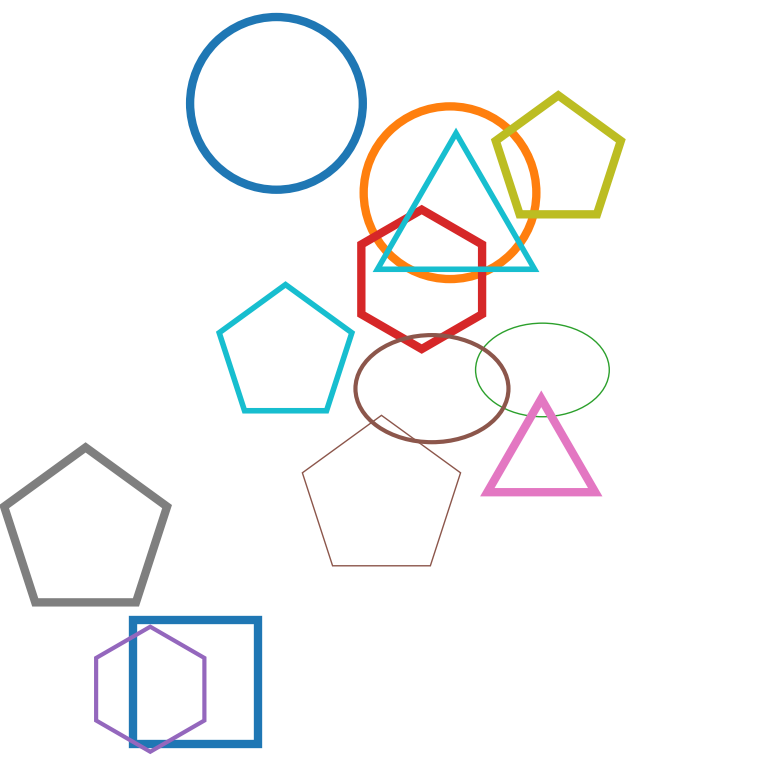[{"shape": "square", "thickness": 3, "radius": 0.41, "center": [0.254, 0.114]}, {"shape": "circle", "thickness": 3, "radius": 0.56, "center": [0.359, 0.866]}, {"shape": "circle", "thickness": 3, "radius": 0.56, "center": [0.584, 0.75]}, {"shape": "oval", "thickness": 0.5, "radius": 0.43, "center": [0.704, 0.52]}, {"shape": "hexagon", "thickness": 3, "radius": 0.45, "center": [0.548, 0.637]}, {"shape": "hexagon", "thickness": 1.5, "radius": 0.41, "center": [0.195, 0.105]}, {"shape": "oval", "thickness": 1.5, "radius": 0.5, "center": [0.561, 0.495]}, {"shape": "pentagon", "thickness": 0.5, "radius": 0.54, "center": [0.495, 0.353]}, {"shape": "triangle", "thickness": 3, "radius": 0.4, "center": [0.703, 0.401]}, {"shape": "pentagon", "thickness": 3, "radius": 0.56, "center": [0.111, 0.308]}, {"shape": "pentagon", "thickness": 3, "radius": 0.43, "center": [0.725, 0.791]}, {"shape": "triangle", "thickness": 2, "radius": 0.59, "center": [0.592, 0.709]}, {"shape": "pentagon", "thickness": 2, "radius": 0.45, "center": [0.371, 0.54]}]